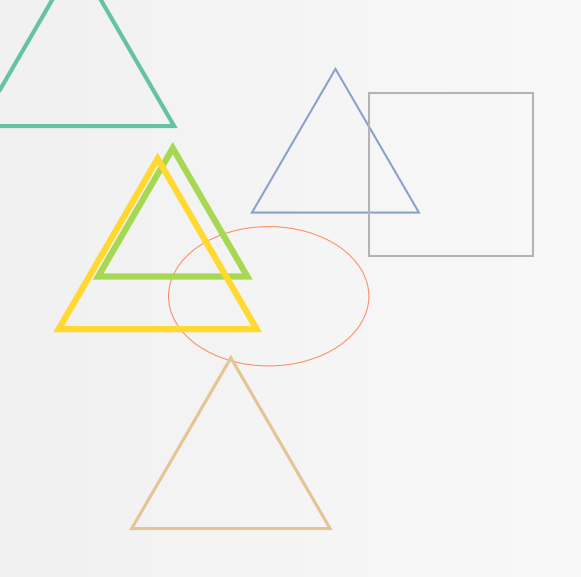[{"shape": "triangle", "thickness": 2, "radius": 0.97, "center": [0.132, 0.878]}, {"shape": "oval", "thickness": 0.5, "radius": 0.86, "center": [0.462, 0.486]}, {"shape": "triangle", "thickness": 1, "radius": 0.83, "center": [0.577, 0.714]}, {"shape": "triangle", "thickness": 3, "radius": 0.74, "center": [0.297, 0.594]}, {"shape": "triangle", "thickness": 3, "radius": 0.98, "center": [0.271, 0.528]}, {"shape": "triangle", "thickness": 1.5, "radius": 0.99, "center": [0.397, 0.182]}, {"shape": "square", "thickness": 1, "radius": 0.71, "center": [0.775, 0.696]}]